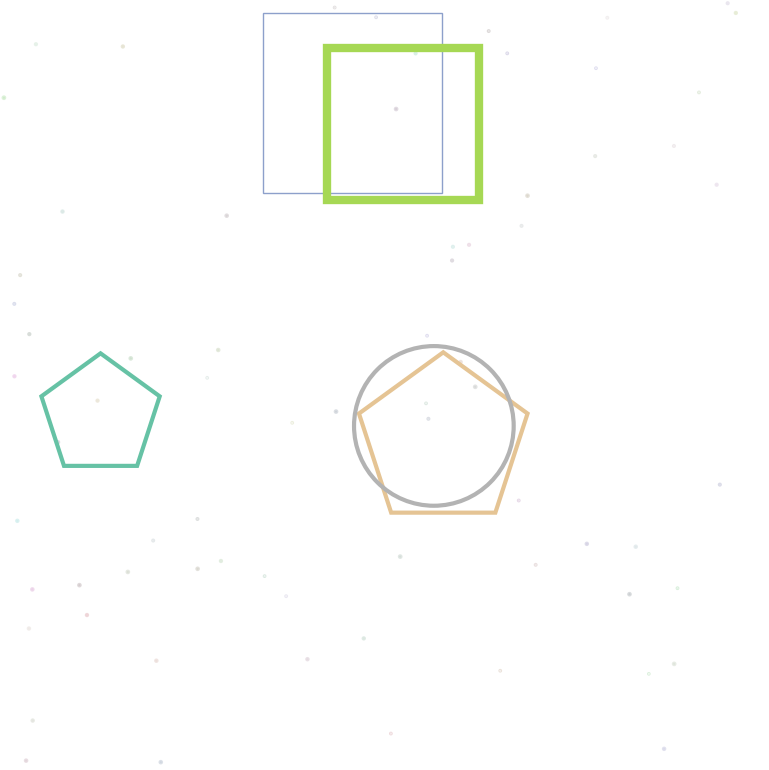[{"shape": "pentagon", "thickness": 1.5, "radius": 0.4, "center": [0.131, 0.46]}, {"shape": "square", "thickness": 0.5, "radius": 0.58, "center": [0.458, 0.867]}, {"shape": "square", "thickness": 3, "radius": 0.49, "center": [0.524, 0.838]}, {"shape": "pentagon", "thickness": 1.5, "radius": 0.58, "center": [0.576, 0.427]}, {"shape": "circle", "thickness": 1.5, "radius": 0.52, "center": [0.563, 0.447]}]